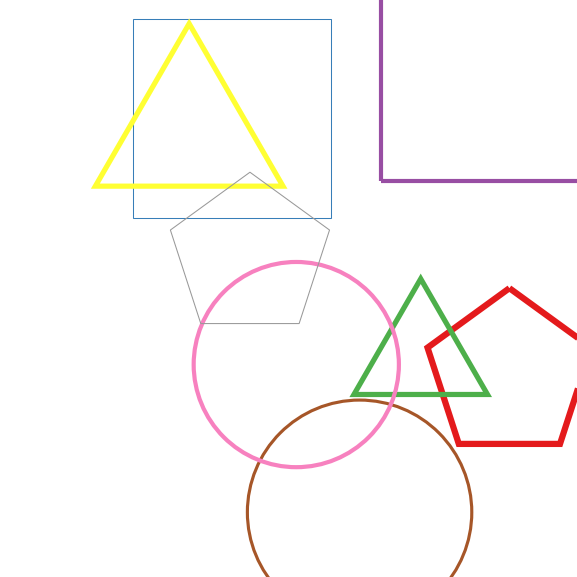[{"shape": "pentagon", "thickness": 3, "radius": 0.75, "center": [0.882, 0.351]}, {"shape": "square", "thickness": 0.5, "radius": 0.86, "center": [0.402, 0.795]}, {"shape": "triangle", "thickness": 2.5, "radius": 0.67, "center": [0.729, 0.383]}, {"shape": "square", "thickness": 2, "radius": 0.94, "center": [0.847, 0.873]}, {"shape": "triangle", "thickness": 2.5, "radius": 0.94, "center": [0.328, 0.771]}, {"shape": "circle", "thickness": 1.5, "radius": 0.97, "center": [0.623, 0.112]}, {"shape": "circle", "thickness": 2, "radius": 0.89, "center": [0.513, 0.368]}, {"shape": "pentagon", "thickness": 0.5, "radius": 0.72, "center": [0.433, 0.556]}]